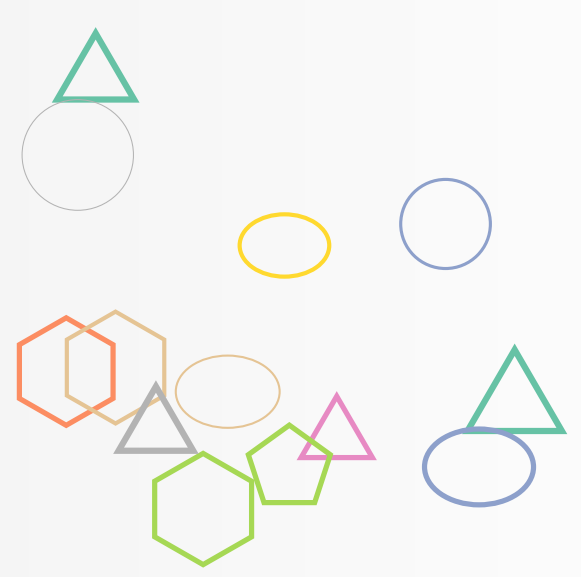[{"shape": "triangle", "thickness": 3, "radius": 0.47, "center": [0.885, 0.3]}, {"shape": "triangle", "thickness": 3, "radius": 0.38, "center": [0.165, 0.865]}, {"shape": "hexagon", "thickness": 2.5, "radius": 0.47, "center": [0.114, 0.356]}, {"shape": "circle", "thickness": 1.5, "radius": 0.39, "center": [0.767, 0.611]}, {"shape": "oval", "thickness": 2.5, "radius": 0.47, "center": [0.824, 0.191]}, {"shape": "triangle", "thickness": 2.5, "radius": 0.35, "center": [0.579, 0.242]}, {"shape": "pentagon", "thickness": 2.5, "radius": 0.37, "center": [0.498, 0.189]}, {"shape": "hexagon", "thickness": 2.5, "radius": 0.48, "center": [0.349, 0.118]}, {"shape": "oval", "thickness": 2, "radius": 0.39, "center": [0.489, 0.574]}, {"shape": "hexagon", "thickness": 2, "radius": 0.48, "center": [0.199, 0.363]}, {"shape": "oval", "thickness": 1, "radius": 0.45, "center": [0.392, 0.321]}, {"shape": "triangle", "thickness": 3, "radius": 0.37, "center": [0.268, 0.256]}, {"shape": "circle", "thickness": 0.5, "radius": 0.48, "center": [0.134, 0.731]}]